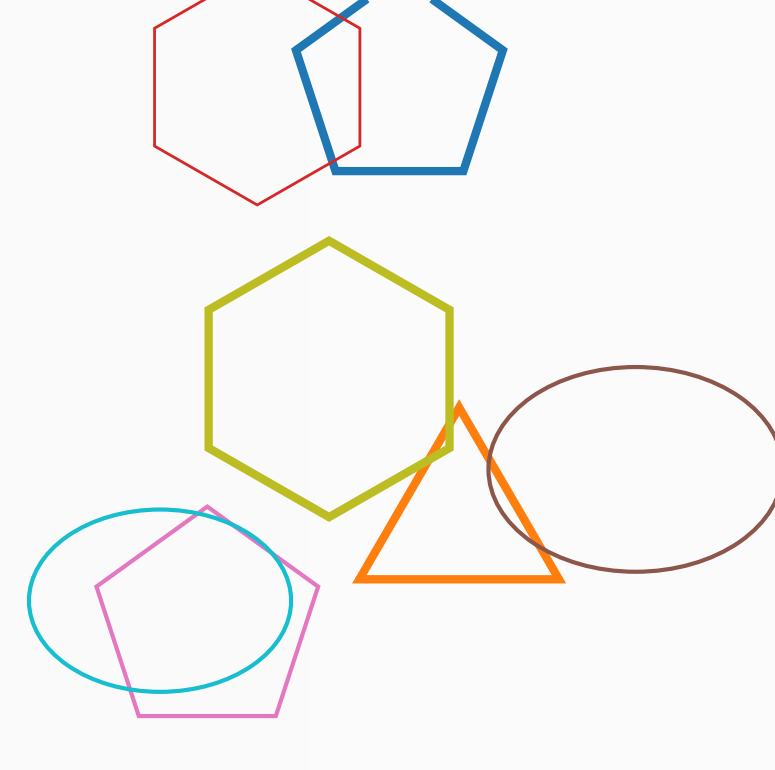[{"shape": "pentagon", "thickness": 3, "radius": 0.7, "center": [0.515, 0.891]}, {"shape": "triangle", "thickness": 3, "radius": 0.74, "center": [0.592, 0.322]}, {"shape": "hexagon", "thickness": 1, "radius": 0.76, "center": [0.332, 0.887]}, {"shape": "oval", "thickness": 1.5, "radius": 0.95, "center": [0.82, 0.39]}, {"shape": "pentagon", "thickness": 1.5, "radius": 0.75, "center": [0.267, 0.192]}, {"shape": "hexagon", "thickness": 3, "radius": 0.9, "center": [0.425, 0.508]}, {"shape": "oval", "thickness": 1.5, "radius": 0.85, "center": [0.207, 0.22]}]